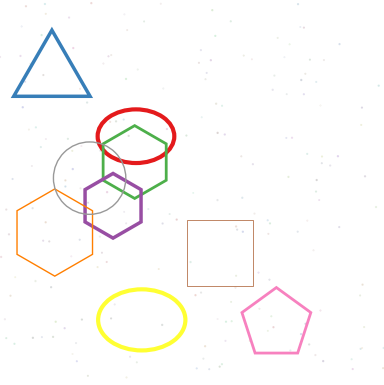[{"shape": "oval", "thickness": 3, "radius": 0.5, "center": [0.353, 0.646]}, {"shape": "triangle", "thickness": 2.5, "radius": 0.57, "center": [0.135, 0.807]}, {"shape": "hexagon", "thickness": 2, "radius": 0.47, "center": [0.35, 0.579]}, {"shape": "hexagon", "thickness": 2.5, "radius": 0.42, "center": [0.294, 0.466]}, {"shape": "hexagon", "thickness": 1, "radius": 0.57, "center": [0.142, 0.396]}, {"shape": "oval", "thickness": 3, "radius": 0.57, "center": [0.368, 0.169]}, {"shape": "square", "thickness": 0.5, "radius": 0.43, "center": [0.572, 0.342]}, {"shape": "pentagon", "thickness": 2, "radius": 0.47, "center": [0.718, 0.159]}, {"shape": "circle", "thickness": 1, "radius": 0.47, "center": [0.233, 0.537]}]